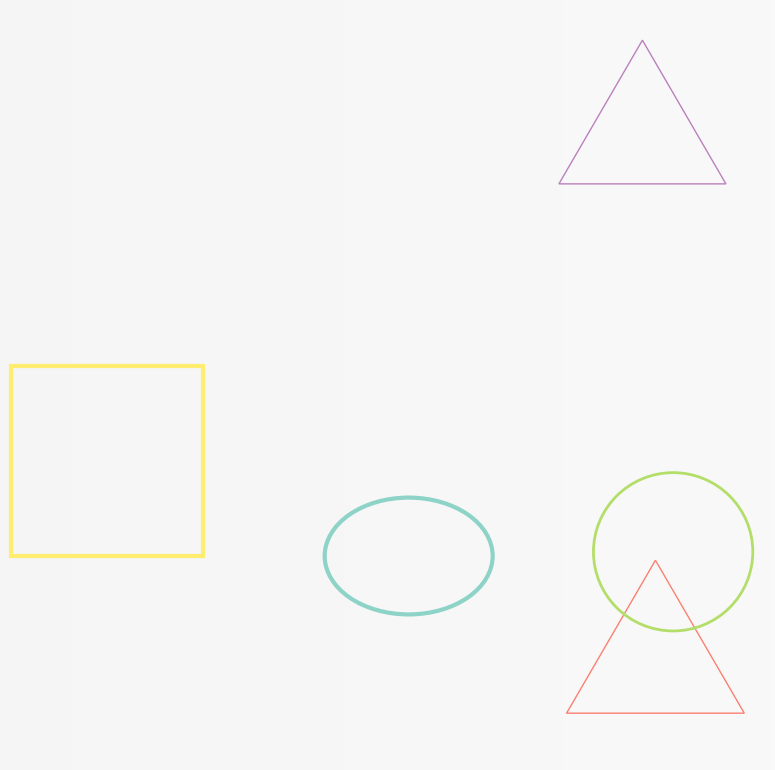[{"shape": "oval", "thickness": 1.5, "radius": 0.54, "center": [0.527, 0.278]}, {"shape": "triangle", "thickness": 0.5, "radius": 0.66, "center": [0.846, 0.14]}, {"shape": "circle", "thickness": 1, "radius": 0.51, "center": [0.869, 0.283]}, {"shape": "triangle", "thickness": 0.5, "radius": 0.62, "center": [0.829, 0.823]}, {"shape": "square", "thickness": 1.5, "radius": 0.62, "center": [0.138, 0.402]}]